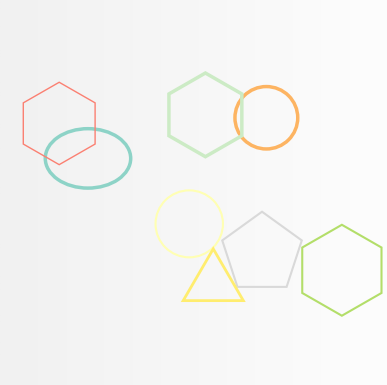[{"shape": "oval", "thickness": 2.5, "radius": 0.55, "center": [0.227, 0.589]}, {"shape": "circle", "thickness": 1.5, "radius": 0.43, "center": [0.488, 0.419]}, {"shape": "hexagon", "thickness": 1, "radius": 0.53, "center": [0.153, 0.679]}, {"shape": "circle", "thickness": 2.5, "radius": 0.41, "center": [0.687, 0.694]}, {"shape": "hexagon", "thickness": 1.5, "radius": 0.59, "center": [0.882, 0.298]}, {"shape": "pentagon", "thickness": 1.5, "radius": 0.54, "center": [0.676, 0.342]}, {"shape": "hexagon", "thickness": 2.5, "radius": 0.54, "center": [0.53, 0.702]}, {"shape": "triangle", "thickness": 2, "radius": 0.45, "center": [0.55, 0.264]}]